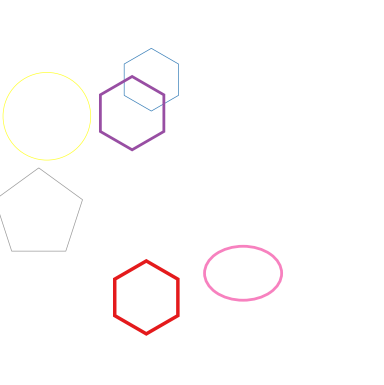[{"shape": "hexagon", "thickness": 2.5, "radius": 0.47, "center": [0.38, 0.228]}, {"shape": "hexagon", "thickness": 0.5, "radius": 0.41, "center": [0.393, 0.793]}, {"shape": "hexagon", "thickness": 2, "radius": 0.48, "center": [0.343, 0.706]}, {"shape": "circle", "thickness": 0.5, "radius": 0.57, "center": [0.122, 0.698]}, {"shape": "oval", "thickness": 2, "radius": 0.5, "center": [0.631, 0.29]}, {"shape": "pentagon", "thickness": 0.5, "radius": 0.6, "center": [0.101, 0.444]}]